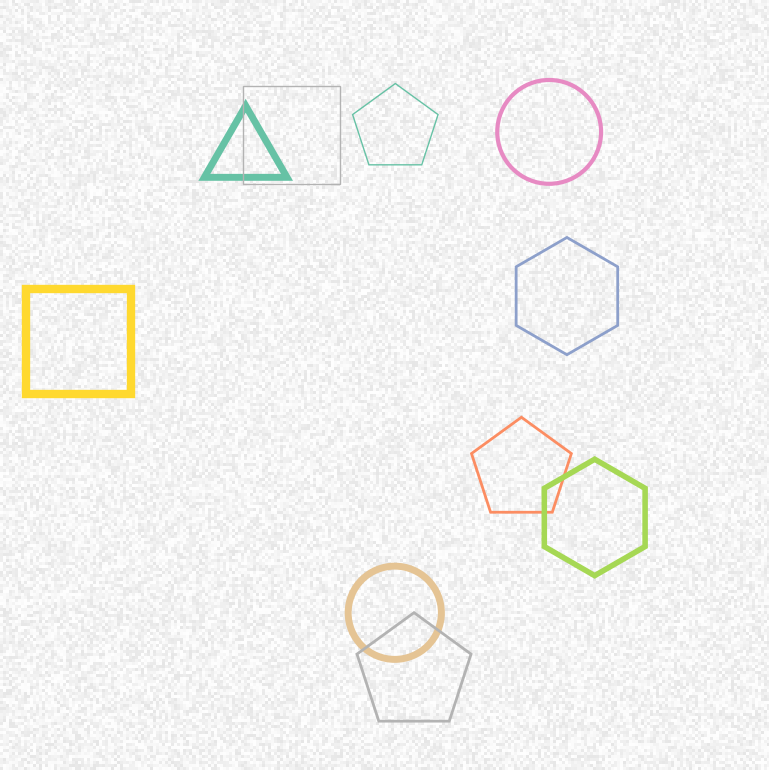[{"shape": "triangle", "thickness": 2.5, "radius": 0.31, "center": [0.319, 0.801]}, {"shape": "pentagon", "thickness": 0.5, "radius": 0.29, "center": [0.513, 0.833]}, {"shape": "pentagon", "thickness": 1, "radius": 0.34, "center": [0.677, 0.39]}, {"shape": "hexagon", "thickness": 1, "radius": 0.38, "center": [0.736, 0.615]}, {"shape": "circle", "thickness": 1.5, "radius": 0.34, "center": [0.713, 0.829]}, {"shape": "hexagon", "thickness": 2, "radius": 0.38, "center": [0.772, 0.328]}, {"shape": "square", "thickness": 3, "radius": 0.34, "center": [0.102, 0.556]}, {"shape": "circle", "thickness": 2.5, "radius": 0.3, "center": [0.513, 0.204]}, {"shape": "pentagon", "thickness": 1, "radius": 0.39, "center": [0.538, 0.126]}, {"shape": "square", "thickness": 0.5, "radius": 0.32, "center": [0.379, 0.825]}]